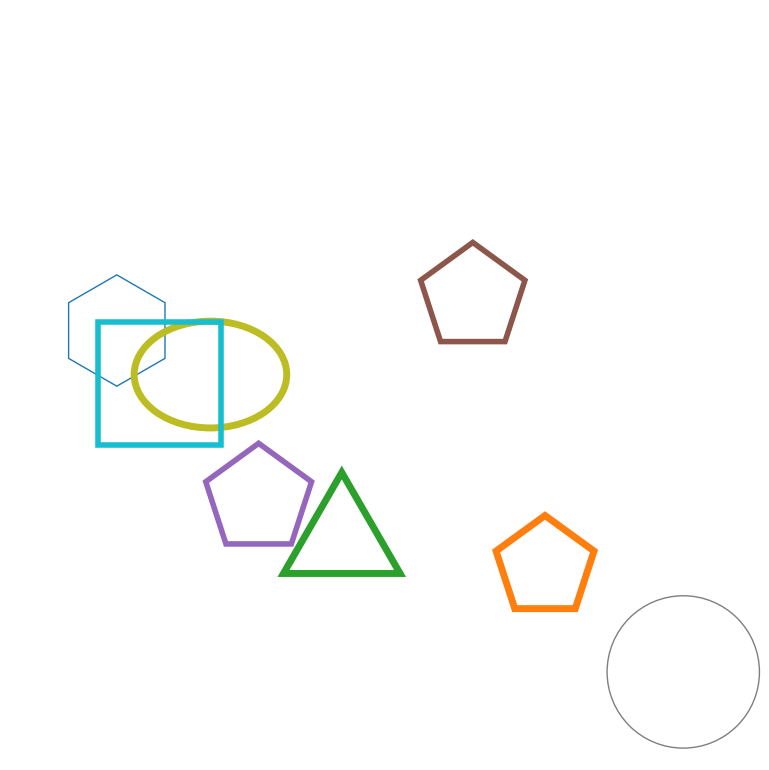[{"shape": "hexagon", "thickness": 0.5, "radius": 0.36, "center": [0.152, 0.571]}, {"shape": "pentagon", "thickness": 2.5, "radius": 0.33, "center": [0.708, 0.264]}, {"shape": "triangle", "thickness": 2.5, "radius": 0.44, "center": [0.444, 0.299]}, {"shape": "pentagon", "thickness": 2, "radius": 0.36, "center": [0.336, 0.352]}, {"shape": "pentagon", "thickness": 2, "radius": 0.36, "center": [0.614, 0.614]}, {"shape": "circle", "thickness": 0.5, "radius": 0.49, "center": [0.887, 0.127]}, {"shape": "oval", "thickness": 2.5, "radius": 0.5, "center": [0.273, 0.514]}, {"shape": "square", "thickness": 2, "radius": 0.4, "center": [0.207, 0.502]}]